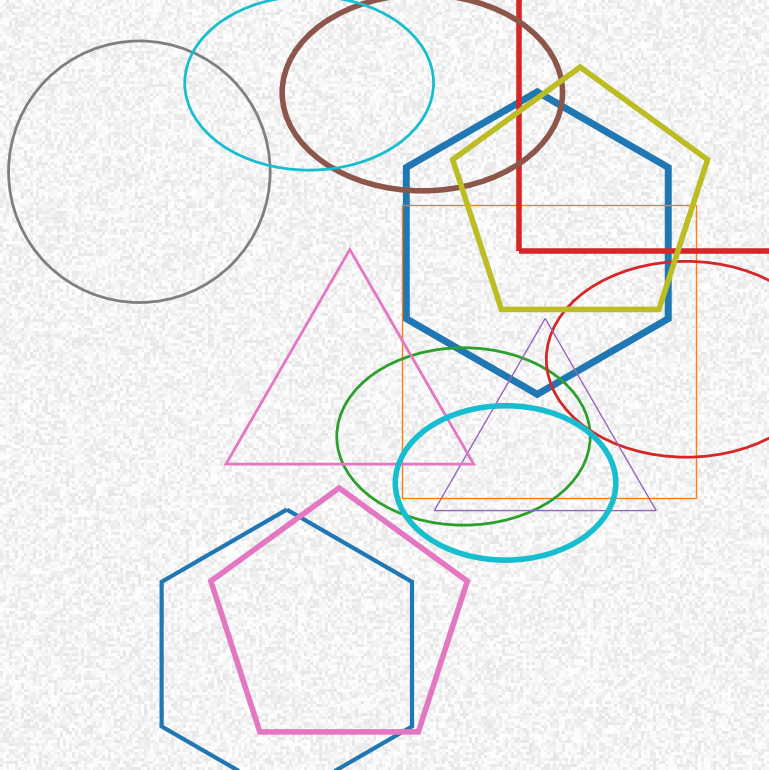[{"shape": "hexagon", "thickness": 1.5, "radius": 0.94, "center": [0.372, 0.15]}, {"shape": "hexagon", "thickness": 2.5, "radius": 0.98, "center": [0.698, 0.684]}, {"shape": "square", "thickness": 0.5, "radius": 0.95, "center": [0.713, 0.543]}, {"shape": "oval", "thickness": 1, "radius": 0.82, "center": [0.602, 0.433]}, {"shape": "square", "thickness": 2, "radius": 0.86, "center": [0.846, 0.845]}, {"shape": "oval", "thickness": 1, "radius": 0.91, "center": [0.891, 0.533]}, {"shape": "triangle", "thickness": 0.5, "radius": 0.83, "center": [0.708, 0.42]}, {"shape": "oval", "thickness": 2, "radius": 0.91, "center": [0.548, 0.88]}, {"shape": "triangle", "thickness": 1, "radius": 0.93, "center": [0.454, 0.49]}, {"shape": "pentagon", "thickness": 2, "radius": 0.88, "center": [0.44, 0.191]}, {"shape": "circle", "thickness": 1, "radius": 0.85, "center": [0.181, 0.777]}, {"shape": "pentagon", "thickness": 2, "radius": 0.87, "center": [0.753, 0.739]}, {"shape": "oval", "thickness": 1, "radius": 0.81, "center": [0.401, 0.892]}, {"shape": "oval", "thickness": 2, "radius": 0.72, "center": [0.657, 0.373]}]